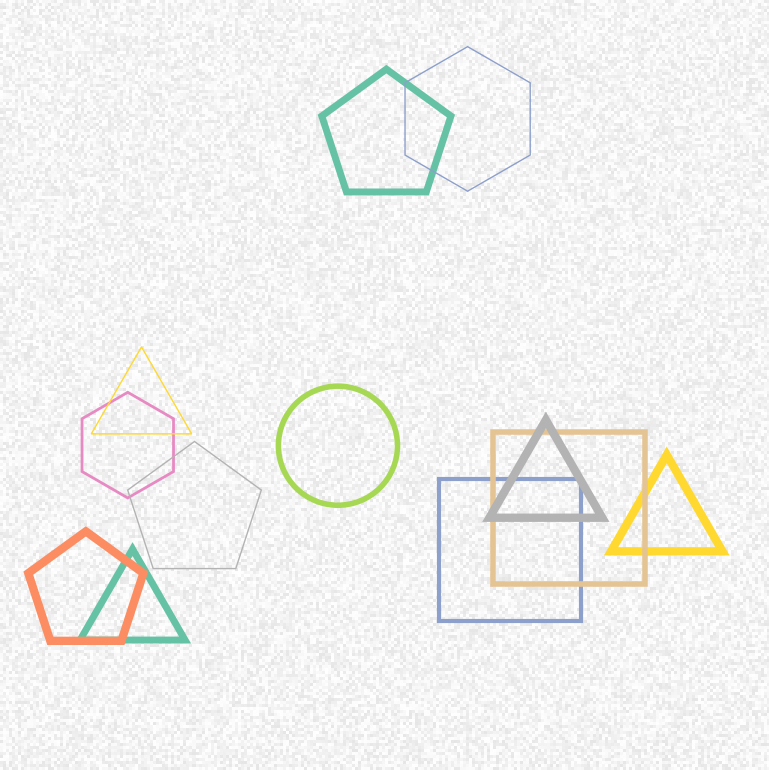[{"shape": "triangle", "thickness": 2.5, "radius": 0.39, "center": [0.172, 0.208]}, {"shape": "pentagon", "thickness": 2.5, "radius": 0.44, "center": [0.502, 0.822]}, {"shape": "pentagon", "thickness": 3, "radius": 0.39, "center": [0.111, 0.231]}, {"shape": "square", "thickness": 1.5, "radius": 0.46, "center": [0.663, 0.286]}, {"shape": "hexagon", "thickness": 0.5, "radius": 0.47, "center": [0.607, 0.846]}, {"shape": "hexagon", "thickness": 1, "radius": 0.34, "center": [0.166, 0.422]}, {"shape": "circle", "thickness": 2, "radius": 0.39, "center": [0.439, 0.421]}, {"shape": "triangle", "thickness": 3, "radius": 0.42, "center": [0.866, 0.326]}, {"shape": "triangle", "thickness": 0.5, "radius": 0.38, "center": [0.184, 0.474]}, {"shape": "square", "thickness": 2, "radius": 0.49, "center": [0.739, 0.34]}, {"shape": "pentagon", "thickness": 0.5, "radius": 0.46, "center": [0.253, 0.335]}, {"shape": "triangle", "thickness": 3, "radius": 0.42, "center": [0.709, 0.37]}]